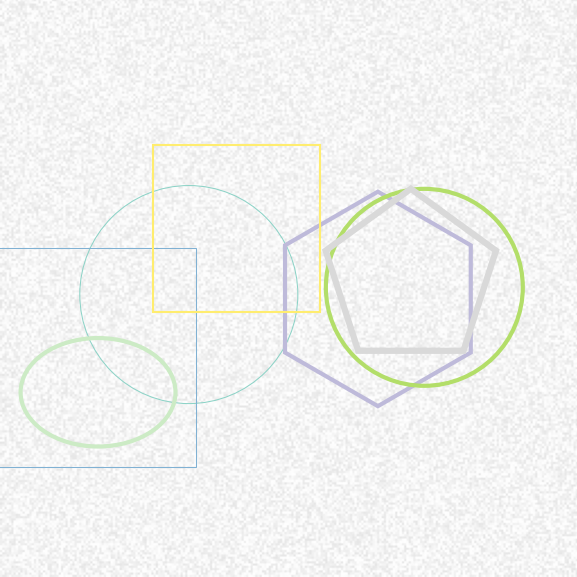[{"shape": "circle", "thickness": 0.5, "radius": 0.94, "center": [0.327, 0.489]}, {"shape": "hexagon", "thickness": 2, "radius": 0.93, "center": [0.654, 0.482]}, {"shape": "square", "thickness": 0.5, "radius": 0.95, "center": [0.149, 0.38]}, {"shape": "circle", "thickness": 2, "radius": 0.85, "center": [0.735, 0.502]}, {"shape": "pentagon", "thickness": 3, "radius": 0.78, "center": [0.711, 0.517]}, {"shape": "oval", "thickness": 2, "radius": 0.67, "center": [0.17, 0.32]}, {"shape": "square", "thickness": 1, "radius": 0.72, "center": [0.41, 0.603]}]